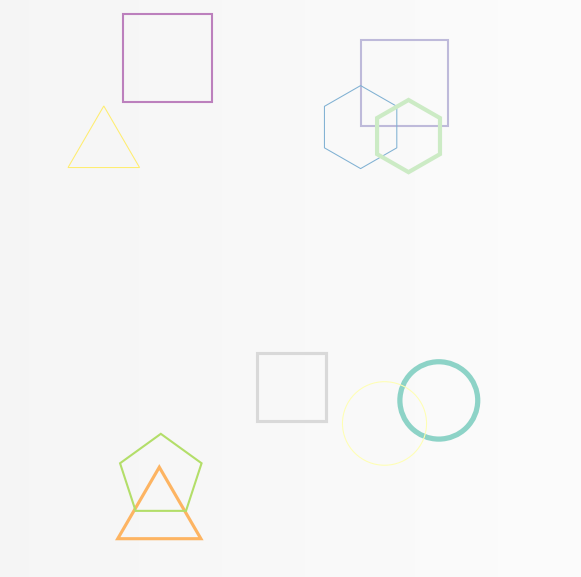[{"shape": "circle", "thickness": 2.5, "radius": 0.33, "center": [0.755, 0.306]}, {"shape": "circle", "thickness": 0.5, "radius": 0.36, "center": [0.662, 0.266]}, {"shape": "square", "thickness": 1, "radius": 0.38, "center": [0.696, 0.855]}, {"shape": "hexagon", "thickness": 0.5, "radius": 0.36, "center": [0.62, 0.779]}, {"shape": "triangle", "thickness": 1.5, "radius": 0.41, "center": [0.274, 0.108]}, {"shape": "pentagon", "thickness": 1, "radius": 0.37, "center": [0.277, 0.174]}, {"shape": "square", "thickness": 1.5, "radius": 0.3, "center": [0.502, 0.329]}, {"shape": "square", "thickness": 1, "radius": 0.38, "center": [0.288, 0.899]}, {"shape": "hexagon", "thickness": 2, "radius": 0.31, "center": [0.703, 0.764]}, {"shape": "triangle", "thickness": 0.5, "radius": 0.36, "center": [0.179, 0.745]}]